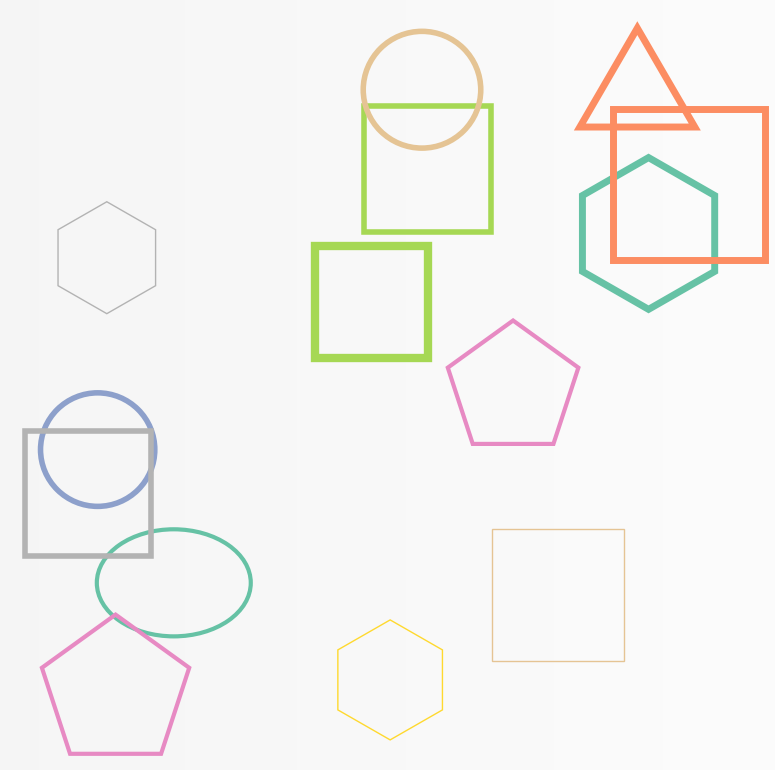[{"shape": "hexagon", "thickness": 2.5, "radius": 0.49, "center": [0.837, 0.697]}, {"shape": "oval", "thickness": 1.5, "radius": 0.5, "center": [0.224, 0.243]}, {"shape": "square", "thickness": 2.5, "radius": 0.49, "center": [0.889, 0.761]}, {"shape": "triangle", "thickness": 2.5, "radius": 0.43, "center": [0.822, 0.878]}, {"shape": "circle", "thickness": 2, "radius": 0.37, "center": [0.126, 0.416]}, {"shape": "pentagon", "thickness": 1.5, "radius": 0.5, "center": [0.149, 0.102]}, {"shape": "pentagon", "thickness": 1.5, "radius": 0.44, "center": [0.662, 0.495]}, {"shape": "square", "thickness": 3, "radius": 0.36, "center": [0.479, 0.608]}, {"shape": "square", "thickness": 2, "radius": 0.41, "center": [0.552, 0.78]}, {"shape": "hexagon", "thickness": 0.5, "radius": 0.39, "center": [0.503, 0.117]}, {"shape": "circle", "thickness": 2, "radius": 0.38, "center": [0.545, 0.883]}, {"shape": "square", "thickness": 0.5, "radius": 0.43, "center": [0.72, 0.228]}, {"shape": "square", "thickness": 2, "radius": 0.41, "center": [0.114, 0.36]}, {"shape": "hexagon", "thickness": 0.5, "radius": 0.36, "center": [0.138, 0.665]}]